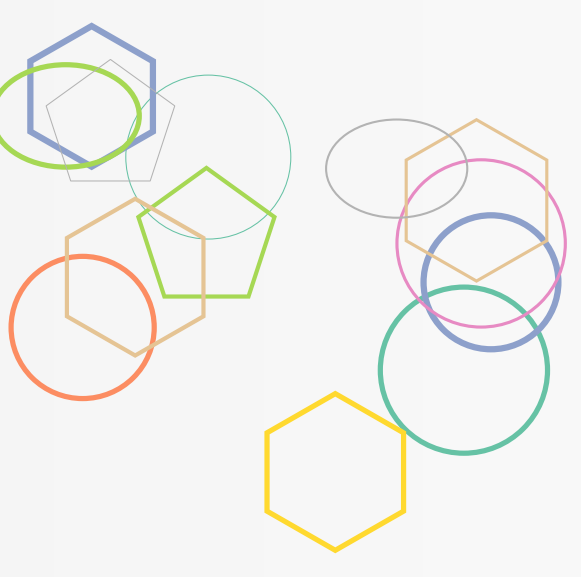[{"shape": "circle", "thickness": 0.5, "radius": 0.71, "center": [0.358, 0.727]}, {"shape": "circle", "thickness": 2.5, "radius": 0.72, "center": [0.798, 0.358]}, {"shape": "circle", "thickness": 2.5, "radius": 0.62, "center": [0.142, 0.432]}, {"shape": "hexagon", "thickness": 3, "radius": 0.61, "center": [0.158, 0.832]}, {"shape": "circle", "thickness": 3, "radius": 0.58, "center": [0.845, 0.51]}, {"shape": "circle", "thickness": 1.5, "radius": 0.72, "center": [0.828, 0.578]}, {"shape": "oval", "thickness": 2.5, "radius": 0.63, "center": [0.113, 0.798]}, {"shape": "pentagon", "thickness": 2, "radius": 0.62, "center": [0.355, 0.585]}, {"shape": "hexagon", "thickness": 2.5, "radius": 0.68, "center": [0.577, 0.182]}, {"shape": "hexagon", "thickness": 2, "radius": 0.68, "center": [0.233, 0.519]}, {"shape": "hexagon", "thickness": 1.5, "radius": 0.7, "center": [0.82, 0.652]}, {"shape": "pentagon", "thickness": 0.5, "radius": 0.58, "center": [0.19, 0.78]}, {"shape": "oval", "thickness": 1, "radius": 0.61, "center": [0.682, 0.707]}]